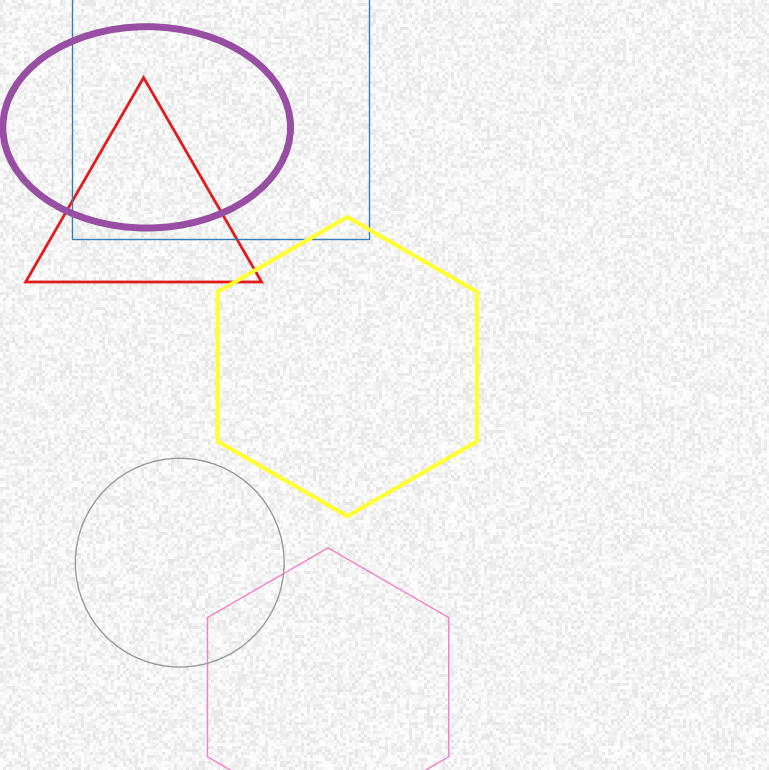[{"shape": "triangle", "thickness": 1, "radius": 0.88, "center": [0.186, 0.722]}, {"shape": "square", "thickness": 0.5, "radius": 0.97, "center": [0.286, 0.883]}, {"shape": "oval", "thickness": 2.5, "radius": 0.93, "center": [0.19, 0.835]}, {"shape": "hexagon", "thickness": 1.5, "radius": 0.97, "center": [0.451, 0.524]}, {"shape": "hexagon", "thickness": 0.5, "radius": 0.9, "center": [0.426, 0.108]}, {"shape": "circle", "thickness": 0.5, "radius": 0.68, "center": [0.233, 0.269]}]